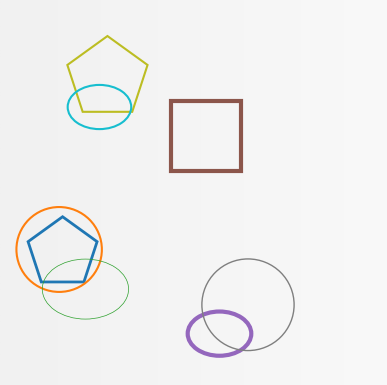[{"shape": "pentagon", "thickness": 2, "radius": 0.47, "center": [0.162, 0.343]}, {"shape": "circle", "thickness": 1.5, "radius": 0.55, "center": [0.153, 0.352]}, {"shape": "oval", "thickness": 0.5, "radius": 0.56, "center": [0.22, 0.249]}, {"shape": "oval", "thickness": 3, "radius": 0.41, "center": [0.566, 0.133]}, {"shape": "square", "thickness": 3, "radius": 0.45, "center": [0.532, 0.647]}, {"shape": "circle", "thickness": 1, "radius": 0.59, "center": [0.64, 0.208]}, {"shape": "pentagon", "thickness": 1.5, "radius": 0.54, "center": [0.277, 0.798]}, {"shape": "oval", "thickness": 1.5, "radius": 0.41, "center": [0.257, 0.722]}]